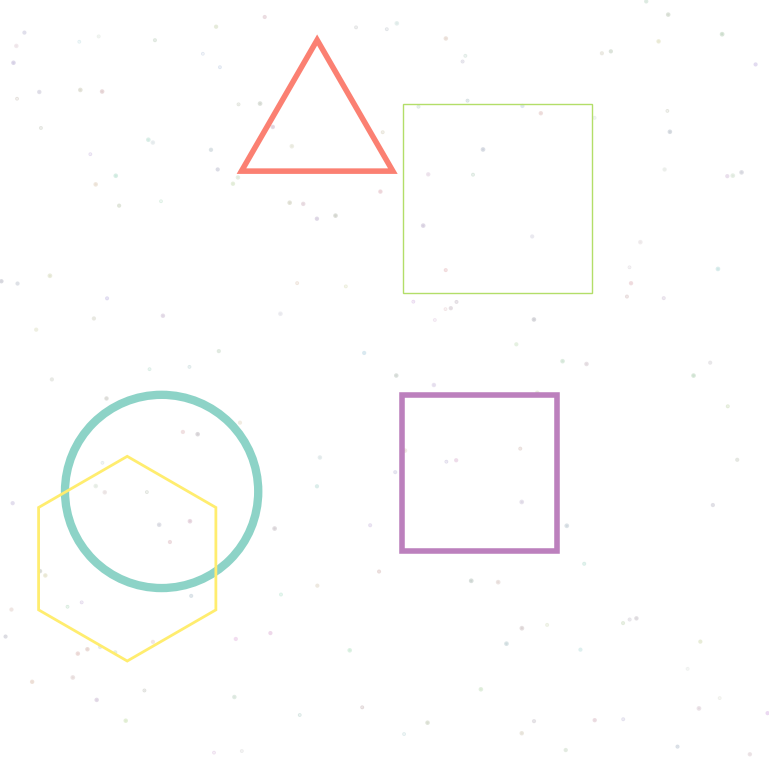[{"shape": "circle", "thickness": 3, "radius": 0.63, "center": [0.21, 0.362]}, {"shape": "triangle", "thickness": 2, "radius": 0.57, "center": [0.412, 0.835]}, {"shape": "square", "thickness": 0.5, "radius": 0.61, "center": [0.646, 0.742]}, {"shape": "square", "thickness": 2, "radius": 0.5, "center": [0.623, 0.386]}, {"shape": "hexagon", "thickness": 1, "radius": 0.66, "center": [0.165, 0.274]}]